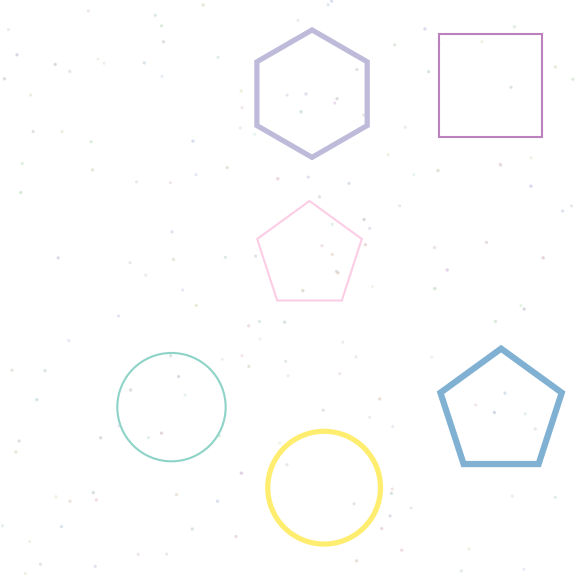[{"shape": "circle", "thickness": 1, "radius": 0.47, "center": [0.297, 0.294]}, {"shape": "hexagon", "thickness": 2.5, "radius": 0.55, "center": [0.54, 0.837]}, {"shape": "pentagon", "thickness": 3, "radius": 0.55, "center": [0.868, 0.285]}, {"shape": "pentagon", "thickness": 1, "radius": 0.48, "center": [0.536, 0.556]}, {"shape": "square", "thickness": 1, "radius": 0.45, "center": [0.85, 0.852]}, {"shape": "circle", "thickness": 2.5, "radius": 0.49, "center": [0.561, 0.155]}]